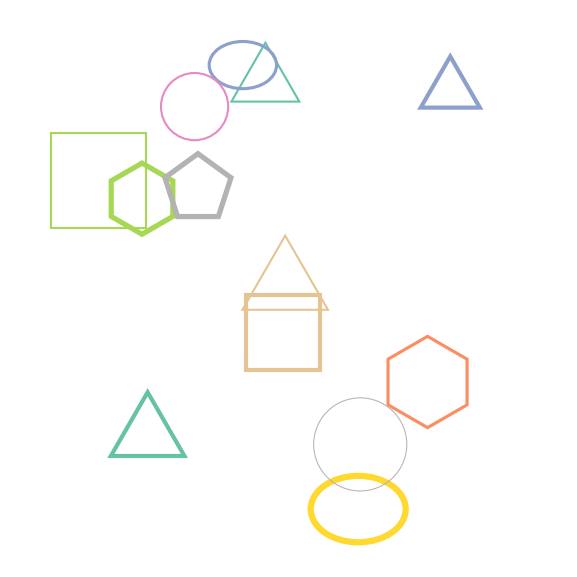[{"shape": "triangle", "thickness": 1, "radius": 0.34, "center": [0.46, 0.857]}, {"shape": "triangle", "thickness": 2, "radius": 0.37, "center": [0.256, 0.246]}, {"shape": "hexagon", "thickness": 1.5, "radius": 0.4, "center": [0.74, 0.338]}, {"shape": "oval", "thickness": 1.5, "radius": 0.29, "center": [0.421, 0.886]}, {"shape": "triangle", "thickness": 2, "radius": 0.3, "center": [0.78, 0.842]}, {"shape": "circle", "thickness": 1, "radius": 0.29, "center": [0.337, 0.815]}, {"shape": "square", "thickness": 1, "radius": 0.41, "center": [0.17, 0.687]}, {"shape": "hexagon", "thickness": 2.5, "radius": 0.31, "center": [0.246, 0.655]}, {"shape": "oval", "thickness": 3, "radius": 0.41, "center": [0.62, 0.118]}, {"shape": "square", "thickness": 2, "radius": 0.32, "center": [0.49, 0.424]}, {"shape": "triangle", "thickness": 1, "radius": 0.43, "center": [0.494, 0.505]}, {"shape": "circle", "thickness": 0.5, "radius": 0.4, "center": [0.624, 0.23]}, {"shape": "pentagon", "thickness": 2.5, "radius": 0.3, "center": [0.343, 0.673]}]